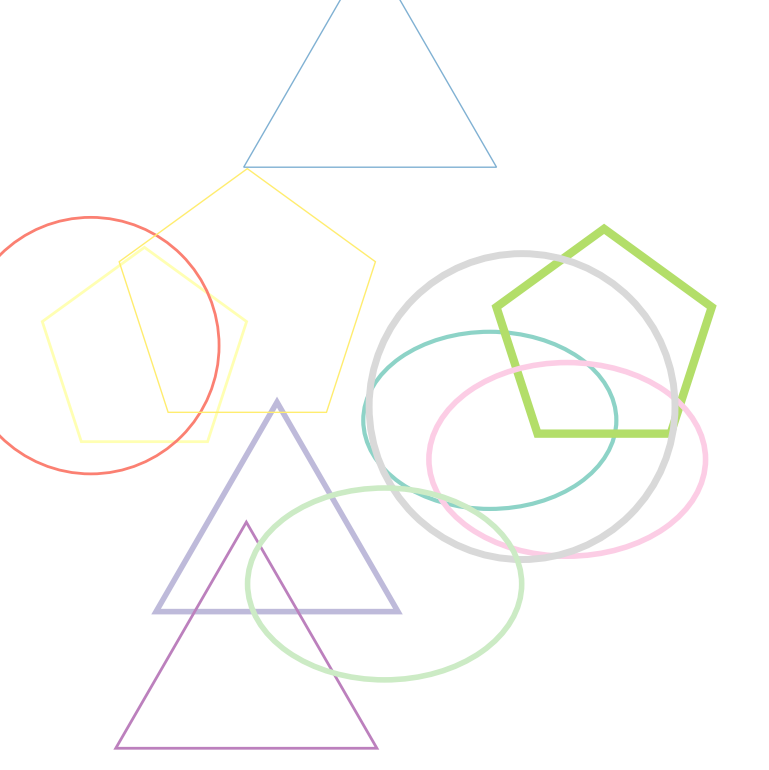[{"shape": "oval", "thickness": 1.5, "radius": 0.82, "center": [0.636, 0.454]}, {"shape": "pentagon", "thickness": 1, "radius": 0.7, "center": [0.188, 0.539]}, {"shape": "triangle", "thickness": 2, "radius": 0.91, "center": [0.36, 0.296]}, {"shape": "circle", "thickness": 1, "radius": 0.83, "center": [0.118, 0.551]}, {"shape": "triangle", "thickness": 0.5, "radius": 0.95, "center": [0.481, 0.878]}, {"shape": "pentagon", "thickness": 3, "radius": 0.74, "center": [0.785, 0.556]}, {"shape": "oval", "thickness": 2, "radius": 0.9, "center": [0.737, 0.403]}, {"shape": "circle", "thickness": 2.5, "radius": 0.99, "center": [0.678, 0.472]}, {"shape": "triangle", "thickness": 1, "radius": 0.98, "center": [0.32, 0.126]}, {"shape": "oval", "thickness": 2, "radius": 0.89, "center": [0.5, 0.242]}, {"shape": "pentagon", "thickness": 0.5, "radius": 0.87, "center": [0.321, 0.606]}]